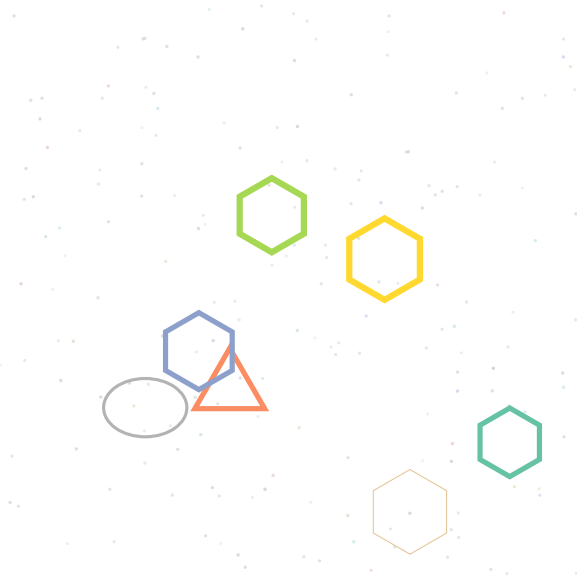[{"shape": "hexagon", "thickness": 2.5, "radius": 0.3, "center": [0.883, 0.233]}, {"shape": "triangle", "thickness": 2.5, "radius": 0.35, "center": [0.398, 0.326]}, {"shape": "hexagon", "thickness": 2.5, "radius": 0.33, "center": [0.344, 0.391]}, {"shape": "hexagon", "thickness": 3, "radius": 0.32, "center": [0.471, 0.626]}, {"shape": "hexagon", "thickness": 3, "radius": 0.35, "center": [0.666, 0.55]}, {"shape": "hexagon", "thickness": 0.5, "radius": 0.37, "center": [0.71, 0.113]}, {"shape": "oval", "thickness": 1.5, "radius": 0.36, "center": [0.251, 0.293]}]